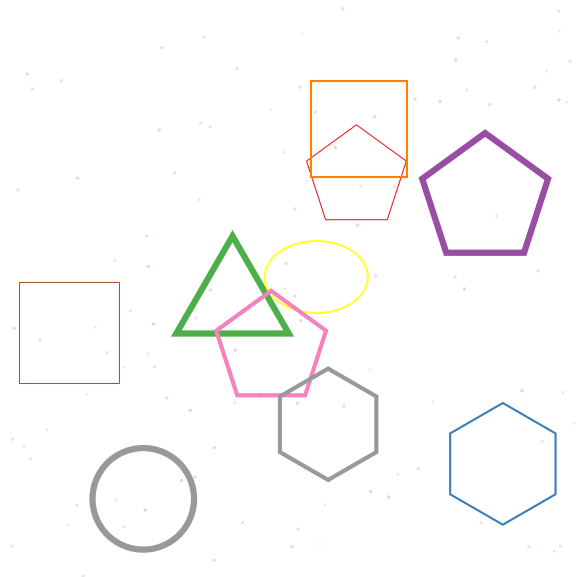[{"shape": "pentagon", "thickness": 0.5, "radius": 0.45, "center": [0.617, 0.692]}, {"shape": "hexagon", "thickness": 1, "radius": 0.53, "center": [0.871, 0.196]}, {"shape": "triangle", "thickness": 3, "radius": 0.56, "center": [0.403, 0.478]}, {"shape": "pentagon", "thickness": 3, "radius": 0.57, "center": [0.84, 0.654]}, {"shape": "square", "thickness": 1, "radius": 0.41, "center": [0.622, 0.776]}, {"shape": "oval", "thickness": 1, "radius": 0.45, "center": [0.548, 0.519]}, {"shape": "square", "thickness": 0.5, "radius": 0.44, "center": [0.12, 0.423]}, {"shape": "pentagon", "thickness": 2, "radius": 0.5, "center": [0.47, 0.396]}, {"shape": "hexagon", "thickness": 2, "radius": 0.48, "center": [0.568, 0.264]}, {"shape": "circle", "thickness": 3, "radius": 0.44, "center": [0.248, 0.135]}]